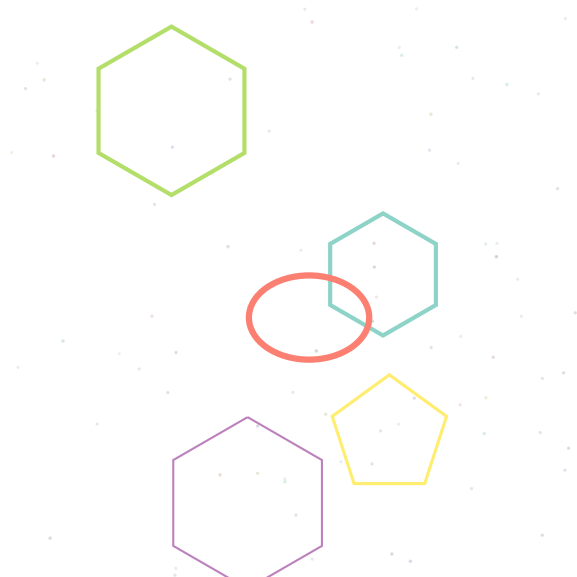[{"shape": "hexagon", "thickness": 2, "radius": 0.53, "center": [0.663, 0.524]}, {"shape": "oval", "thickness": 3, "radius": 0.52, "center": [0.535, 0.449]}, {"shape": "hexagon", "thickness": 2, "radius": 0.73, "center": [0.297, 0.807]}, {"shape": "hexagon", "thickness": 1, "radius": 0.74, "center": [0.429, 0.128]}, {"shape": "pentagon", "thickness": 1.5, "radius": 0.52, "center": [0.674, 0.246]}]